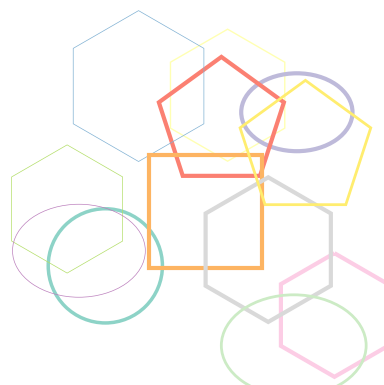[{"shape": "circle", "thickness": 2.5, "radius": 0.74, "center": [0.274, 0.309]}, {"shape": "hexagon", "thickness": 1, "radius": 0.86, "center": [0.591, 0.753]}, {"shape": "oval", "thickness": 3, "radius": 0.72, "center": [0.771, 0.708]}, {"shape": "pentagon", "thickness": 3, "radius": 0.85, "center": [0.575, 0.681]}, {"shape": "hexagon", "thickness": 0.5, "radius": 0.98, "center": [0.36, 0.776]}, {"shape": "square", "thickness": 3, "radius": 0.74, "center": [0.534, 0.451]}, {"shape": "hexagon", "thickness": 0.5, "radius": 0.83, "center": [0.174, 0.457]}, {"shape": "hexagon", "thickness": 3, "radius": 0.8, "center": [0.869, 0.182]}, {"shape": "hexagon", "thickness": 3, "radius": 0.94, "center": [0.697, 0.352]}, {"shape": "oval", "thickness": 0.5, "radius": 0.86, "center": [0.205, 0.349]}, {"shape": "oval", "thickness": 2, "radius": 0.94, "center": [0.763, 0.103]}, {"shape": "pentagon", "thickness": 2, "radius": 0.89, "center": [0.793, 0.613]}]